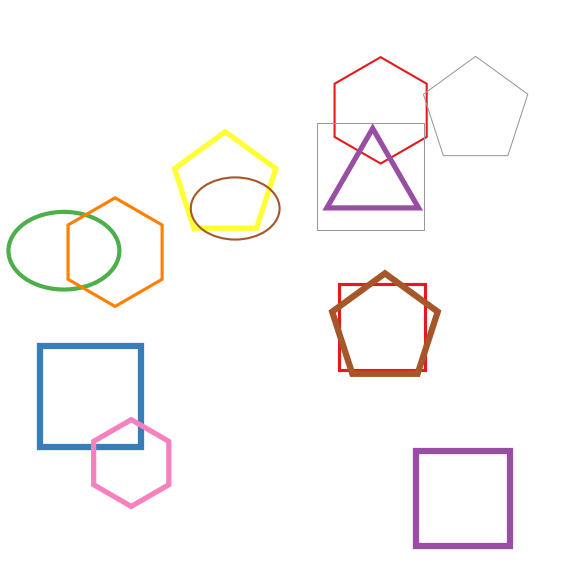[{"shape": "hexagon", "thickness": 1, "radius": 0.46, "center": [0.659, 0.808]}, {"shape": "square", "thickness": 1.5, "radius": 0.37, "center": [0.662, 0.433]}, {"shape": "square", "thickness": 3, "radius": 0.44, "center": [0.158, 0.312]}, {"shape": "oval", "thickness": 2, "radius": 0.48, "center": [0.111, 0.565]}, {"shape": "square", "thickness": 3, "radius": 0.41, "center": [0.802, 0.136]}, {"shape": "triangle", "thickness": 2.5, "radius": 0.46, "center": [0.645, 0.685]}, {"shape": "hexagon", "thickness": 1.5, "radius": 0.47, "center": [0.199, 0.563]}, {"shape": "pentagon", "thickness": 2.5, "radius": 0.46, "center": [0.39, 0.679]}, {"shape": "pentagon", "thickness": 3, "radius": 0.48, "center": [0.667, 0.43]}, {"shape": "oval", "thickness": 1, "radius": 0.38, "center": [0.407, 0.638]}, {"shape": "hexagon", "thickness": 2.5, "radius": 0.38, "center": [0.227, 0.197]}, {"shape": "square", "thickness": 0.5, "radius": 0.46, "center": [0.641, 0.694]}, {"shape": "pentagon", "thickness": 0.5, "radius": 0.48, "center": [0.824, 0.807]}]